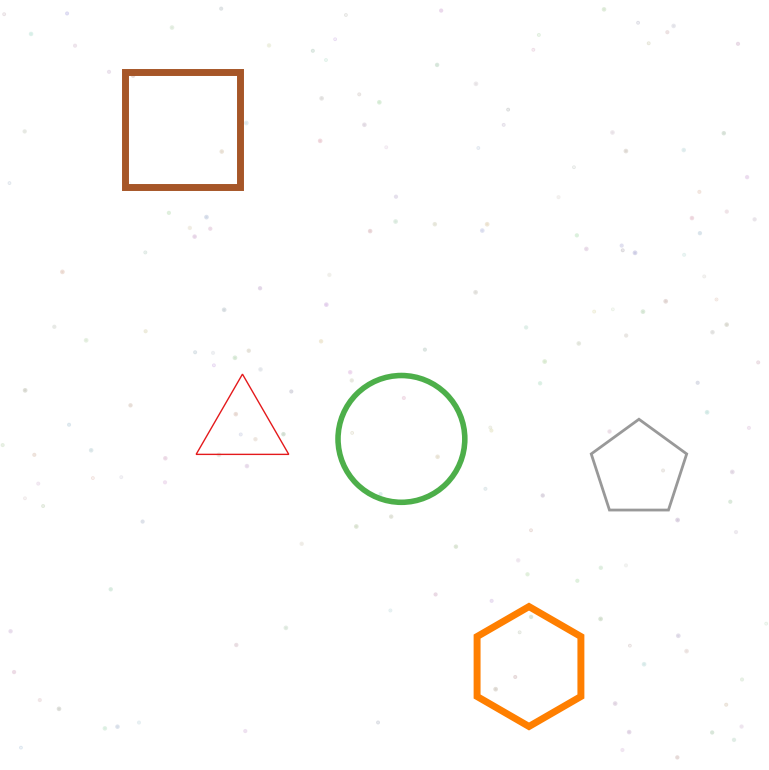[{"shape": "triangle", "thickness": 0.5, "radius": 0.35, "center": [0.315, 0.445]}, {"shape": "circle", "thickness": 2, "radius": 0.41, "center": [0.521, 0.43]}, {"shape": "hexagon", "thickness": 2.5, "radius": 0.39, "center": [0.687, 0.134]}, {"shape": "square", "thickness": 2.5, "radius": 0.37, "center": [0.237, 0.832]}, {"shape": "pentagon", "thickness": 1, "radius": 0.33, "center": [0.83, 0.39]}]